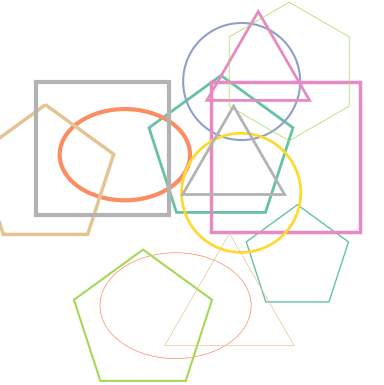[{"shape": "pentagon", "thickness": 1, "radius": 0.7, "center": [0.772, 0.329]}, {"shape": "pentagon", "thickness": 2, "radius": 0.98, "center": [0.574, 0.607]}, {"shape": "oval", "thickness": 3, "radius": 0.85, "center": [0.324, 0.598]}, {"shape": "oval", "thickness": 0.5, "radius": 0.98, "center": [0.456, 0.206]}, {"shape": "circle", "thickness": 1.5, "radius": 0.76, "center": [0.628, 0.788]}, {"shape": "square", "thickness": 2.5, "radius": 0.97, "center": [0.741, 0.592]}, {"shape": "triangle", "thickness": 2, "radius": 0.77, "center": [0.671, 0.816]}, {"shape": "hexagon", "thickness": 0.5, "radius": 0.9, "center": [0.751, 0.814]}, {"shape": "pentagon", "thickness": 1.5, "radius": 0.94, "center": [0.371, 0.163]}, {"shape": "circle", "thickness": 2, "radius": 0.77, "center": [0.626, 0.499]}, {"shape": "triangle", "thickness": 0.5, "radius": 0.97, "center": [0.596, 0.2]}, {"shape": "pentagon", "thickness": 2.5, "radius": 0.93, "center": [0.118, 0.542]}, {"shape": "triangle", "thickness": 2, "radius": 0.76, "center": [0.607, 0.571]}, {"shape": "square", "thickness": 3, "radius": 0.86, "center": [0.266, 0.614]}]